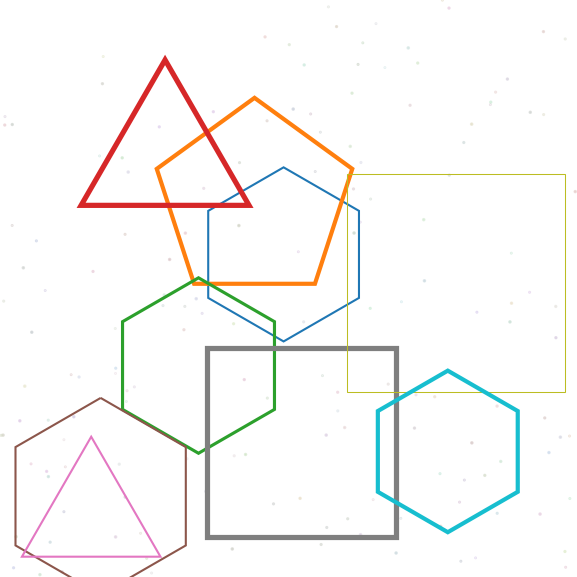[{"shape": "hexagon", "thickness": 1, "radius": 0.75, "center": [0.491, 0.559]}, {"shape": "pentagon", "thickness": 2, "radius": 0.89, "center": [0.441, 0.652]}, {"shape": "hexagon", "thickness": 1.5, "radius": 0.76, "center": [0.344, 0.366]}, {"shape": "triangle", "thickness": 2.5, "radius": 0.84, "center": [0.286, 0.727]}, {"shape": "hexagon", "thickness": 1, "radius": 0.85, "center": [0.174, 0.14]}, {"shape": "triangle", "thickness": 1, "radius": 0.69, "center": [0.158, 0.104]}, {"shape": "square", "thickness": 2.5, "radius": 0.82, "center": [0.523, 0.232]}, {"shape": "square", "thickness": 0.5, "radius": 0.94, "center": [0.789, 0.509]}, {"shape": "hexagon", "thickness": 2, "radius": 0.7, "center": [0.775, 0.217]}]